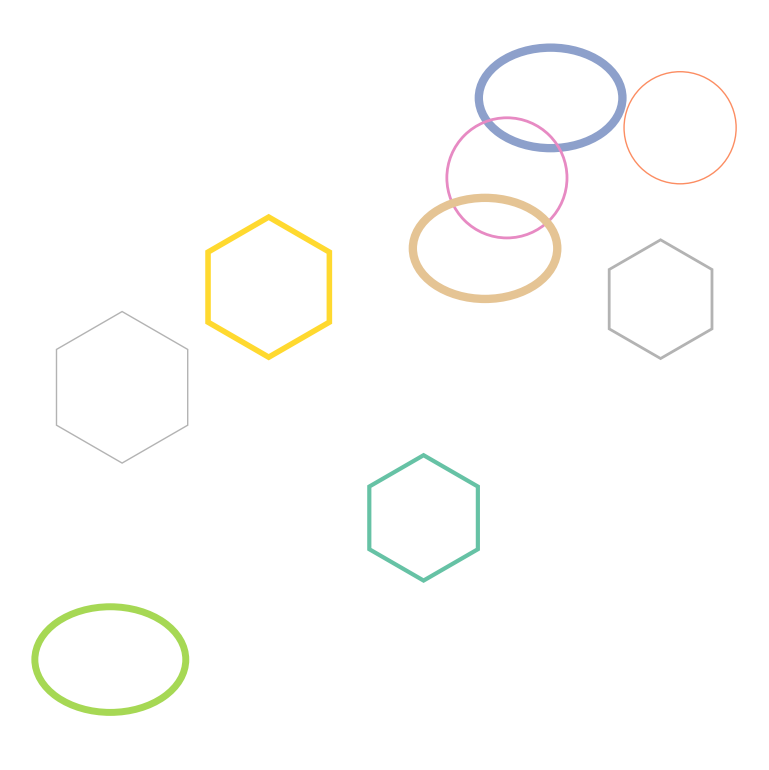[{"shape": "hexagon", "thickness": 1.5, "radius": 0.41, "center": [0.55, 0.327]}, {"shape": "circle", "thickness": 0.5, "radius": 0.36, "center": [0.883, 0.834]}, {"shape": "oval", "thickness": 3, "radius": 0.47, "center": [0.715, 0.873]}, {"shape": "circle", "thickness": 1, "radius": 0.39, "center": [0.658, 0.769]}, {"shape": "oval", "thickness": 2.5, "radius": 0.49, "center": [0.143, 0.143]}, {"shape": "hexagon", "thickness": 2, "radius": 0.45, "center": [0.349, 0.627]}, {"shape": "oval", "thickness": 3, "radius": 0.47, "center": [0.63, 0.677]}, {"shape": "hexagon", "thickness": 0.5, "radius": 0.49, "center": [0.159, 0.497]}, {"shape": "hexagon", "thickness": 1, "radius": 0.39, "center": [0.858, 0.611]}]